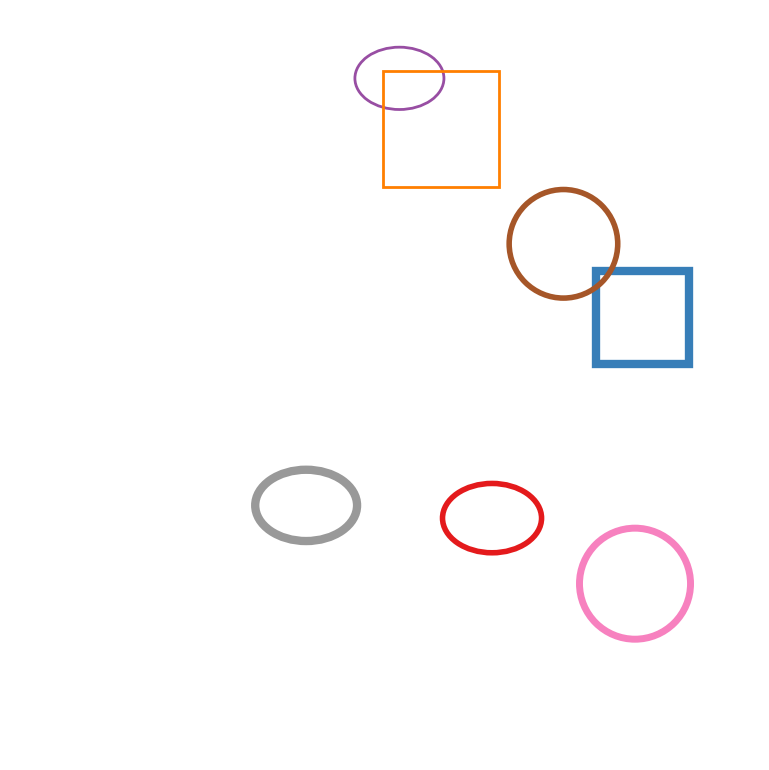[{"shape": "oval", "thickness": 2, "radius": 0.32, "center": [0.639, 0.327]}, {"shape": "square", "thickness": 3, "radius": 0.3, "center": [0.835, 0.588]}, {"shape": "oval", "thickness": 1, "radius": 0.29, "center": [0.519, 0.898]}, {"shape": "square", "thickness": 1, "radius": 0.38, "center": [0.573, 0.832]}, {"shape": "circle", "thickness": 2, "radius": 0.35, "center": [0.732, 0.683]}, {"shape": "circle", "thickness": 2.5, "radius": 0.36, "center": [0.825, 0.242]}, {"shape": "oval", "thickness": 3, "radius": 0.33, "center": [0.398, 0.344]}]